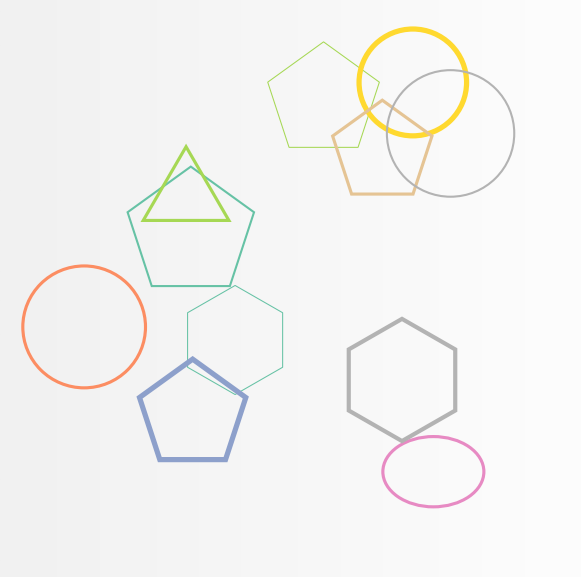[{"shape": "hexagon", "thickness": 0.5, "radius": 0.47, "center": [0.404, 0.41]}, {"shape": "pentagon", "thickness": 1, "radius": 0.57, "center": [0.328, 0.596]}, {"shape": "circle", "thickness": 1.5, "radius": 0.53, "center": [0.145, 0.433]}, {"shape": "pentagon", "thickness": 2.5, "radius": 0.48, "center": [0.331, 0.281]}, {"shape": "oval", "thickness": 1.5, "radius": 0.43, "center": [0.746, 0.182]}, {"shape": "triangle", "thickness": 1.5, "radius": 0.43, "center": [0.32, 0.66]}, {"shape": "pentagon", "thickness": 0.5, "radius": 0.5, "center": [0.557, 0.826]}, {"shape": "circle", "thickness": 2.5, "radius": 0.46, "center": [0.71, 0.856]}, {"shape": "pentagon", "thickness": 1.5, "radius": 0.45, "center": [0.658, 0.736]}, {"shape": "hexagon", "thickness": 2, "radius": 0.53, "center": [0.692, 0.341]}, {"shape": "circle", "thickness": 1, "radius": 0.55, "center": [0.775, 0.768]}]